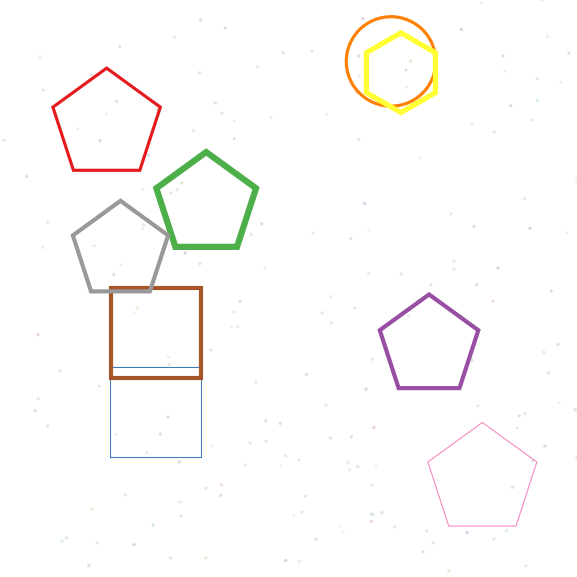[{"shape": "pentagon", "thickness": 1.5, "radius": 0.49, "center": [0.185, 0.783]}, {"shape": "square", "thickness": 0.5, "radius": 0.39, "center": [0.269, 0.286]}, {"shape": "pentagon", "thickness": 3, "radius": 0.45, "center": [0.357, 0.645]}, {"shape": "pentagon", "thickness": 2, "radius": 0.45, "center": [0.743, 0.4]}, {"shape": "circle", "thickness": 1.5, "radius": 0.39, "center": [0.677, 0.893]}, {"shape": "hexagon", "thickness": 2.5, "radius": 0.35, "center": [0.694, 0.873]}, {"shape": "square", "thickness": 2, "radius": 0.39, "center": [0.271, 0.422]}, {"shape": "pentagon", "thickness": 0.5, "radius": 0.5, "center": [0.835, 0.168]}, {"shape": "pentagon", "thickness": 2, "radius": 0.43, "center": [0.209, 0.565]}]